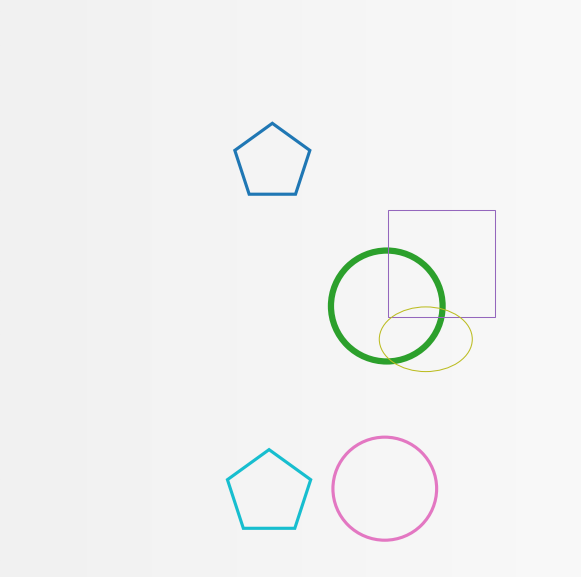[{"shape": "pentagon", "thickness": 1.5, "radius": 0.34, "center": [0.469, 0.718]}, {"shape": "circle", "thickness": 3, "radius": 0.48, "center": [0.665, 0.469]}, {"shape": "square", "thickness": 0.5, "radius": 0.46, "center": [0.76, 0.543]}, {"shape": "circle", "thickness": 1.5, "radius": 0.45, "center": [0.662, 0.153]}, {"shape": "oval", "thickness": 0.5, "radius": 0.4, "center": [0.733, 0.412]}, {"shape": "pentagon", "thickness": 1.5, "radius": 0.38, "center": [0.463, 0.145]}]